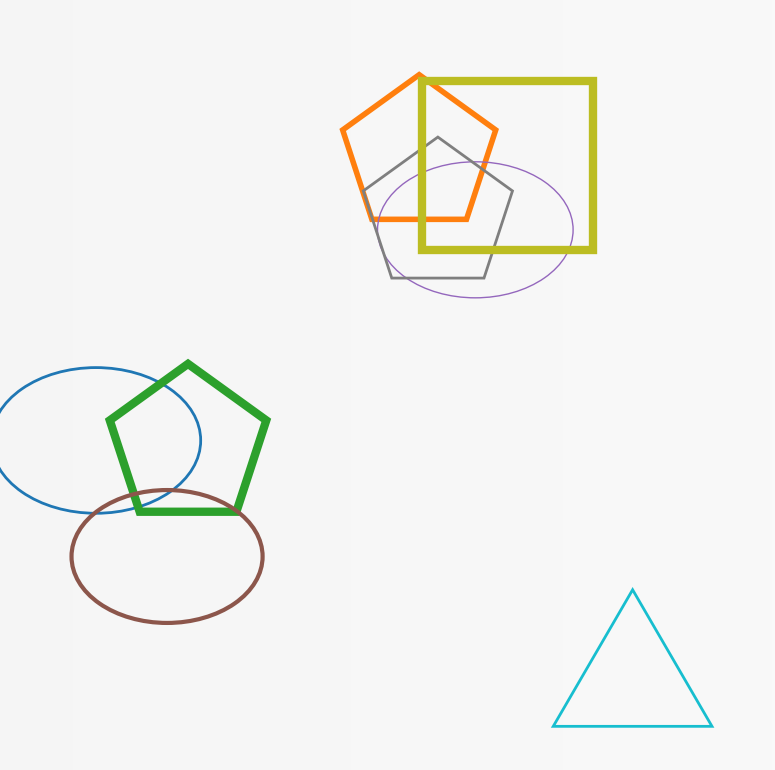[{"shape": "oval", "thickness": 1, "radius": 0.68, "center": [0.124, 0.428]}, {"shape": "pentagon", "thickness": 2, "radius": 0.52, "center": [0.541, 0.799]}, {"shape": "pentagon", "thickness": 3, "radius": 0.53, "center": [0.243, 0.421]}, {"shape": "oval", "thickness": 0.5, "radius": 0.63, "center": [0.613, 0.702]}, {"shape": "oval", "thickness": 1.5, "radius": 0.62, "center": [0.216, 0.277]}, {"shape": "pentagon", "thickness": 1, "radius": 0.51, "center": [0.565, 0.721]}, {"shape": "square", "thickness": 3, "radius": 0.55, "center": [0.655, 0.785]}, {"shape": "triangle", "thickness": 1, "radius": 0.59, "center": [0.816, 0.116]}]